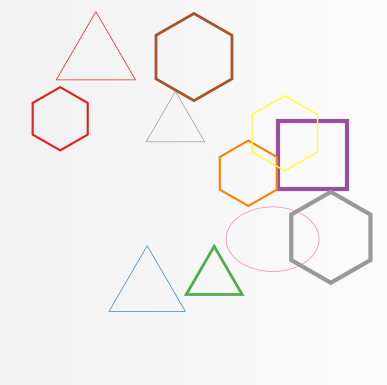[{"shape": "triangle", "thickness": 0.5, "radius": 0.59, "center": [0.247, 0.852]}, {"shape": "hexagon", "thickness": 1.5, "radius": 0.41, "center": [0.155, 0.691]}, {"shape": "triangle", "thickness": 0.5, "radius": 0.57, "center": [0.38, 0.248]}, {"shape": "triangle", "thickness": 2, "radius": 0.42, "center": [0.553, 0.277]}, {"shape": "square", "thickness": 3, "radius": 0.44, "center": [0.806, 0.597]}, {"shape": "hexagon", "thickness": 1.5, "radius": 0.42, "center": [0.641, 0.55]}, {"shape": "hexagon", "thickness": 1, "radius": 0.49, "center": [0.735, 0.654]}, {"shape": "hexagon", "thickness": 2, "radius": 0.57, "center": [0.501, 0.852]}, {"shape": "oval", "thickness": 0.5, "radius": 0.6, "center": [0.703, 0.379]}, {"shape": "triangle", "thickness": 0.5, "radius": 0.44, "center": [0.453, 0.675]}, {"shape": "hexagon", "thickness": 3, "radius": 0.59, "center": [0.854, 0.384]}]